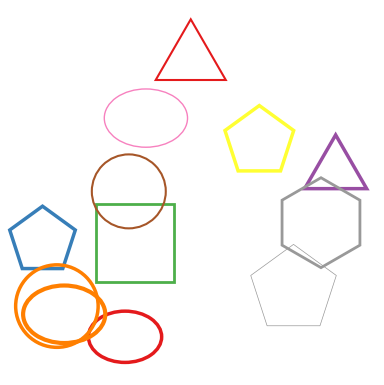[{"shape": "oval", "thickness": 2.5, "radius": 0.48, "center": [0.325, 0.125]}, {"shape": "triangle", "thickness": 1.5, "radius": 0.53, "center": [0.495, 0.845]}, {"shape": "pentagon", "thickness": 2.5, "radius": 0.45, "center": [0.11, 0.375]}, {"shape": "square", "thickness": 2, "radius": 0.5, "center": [0.351, 0.369]}, {"shape": "triangle", "thickness": 2.5, "radius": 0.47, "center": [0.872, 0.557]}, {"shape": "circle", "thickness": 2.5, "radius": 0.54, "center": [0.148, 0.205]}, {"shape": "oval", "thickness": 3, "radius": 0.53, "center": [0.167, 0.184]}, {"shape": "pentagon", "thickness": 2.5, "radius": 0.47, "center": [0.674, 0.632]}, {"shape": "circle", "thickness": 1.5, "radius": 0.48, "center": [0.335, 0.503]}, {"shape": "oval", "thickness": 1, "radius": 0.54, "center": [0.379, 0.693]}, {"shape": "pentagon", "thickness": 0.5, "radius": 0.58, "center": [0.762, 0.248]}, {"shape": "hexagon", "thickness": 2, "radius": 0.58, "center": [0.834, 0.422]}]